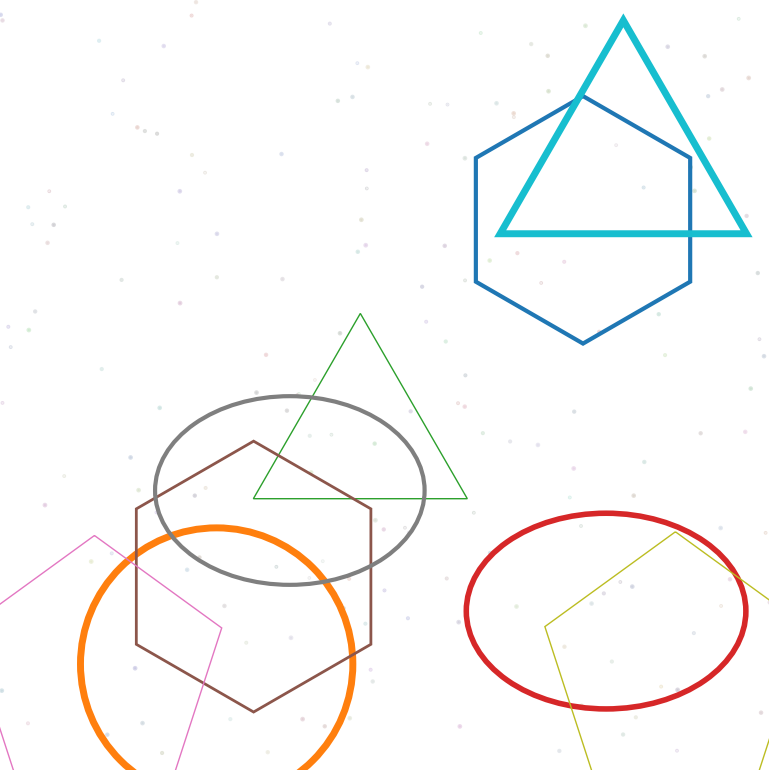[{"shape": "hexagon", "thickness": 1.5, "radius": 0.8, "center": [0.757, 0.715]}, {"shape": "circle", "thickness": 2.5, "radius": 0.88, "center": [0.281, 0.138]}, {"shape": "triangle", "thickness": 0.5, "radius": 0.8, "center": [0.468, 0.433]}, {"shape": "oval", "thickness": 2, "radius": 0.91, "center": [0.787, 0.206]}, {"shape": "hexagon", "thickness": 1, "radius": 0.88, "center": [0.329, 0.251]}, {"shape": "pentagon", "thickness": 0.5, "radius": 0.87, "center": [0.123, 0.131]}, {"shape": "oval", "thickness": 1.5, "radius": 0.88, "center": [0.376, 0.363]}, {"shape": "pentagon", "thickness": 0.5, "radius": 0.89, "center": [0.877, 0.131]}, {"shape": "triangle", "thickness": 2.5, "radius": 0.92, "center": [0.81, 0.789]}]